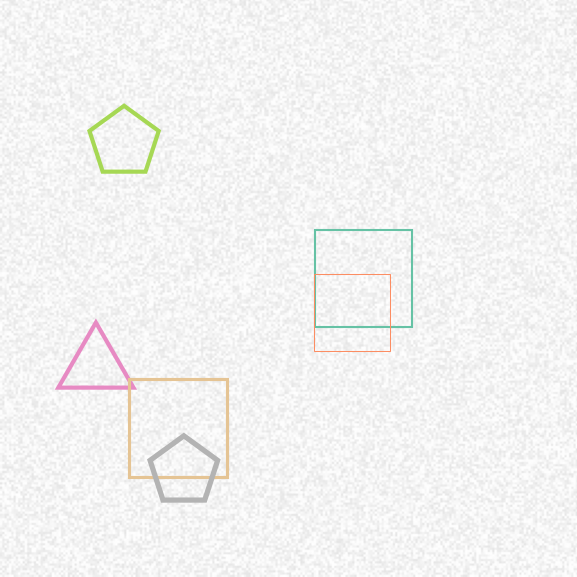[{"shape": "square", "thickness": 1, "radius": 0.42, "center": [0.63, 0.518]}, {"shape": "square", "thickness": 0.5, "radius": 0.33, "center": [0.609, 0.458]}, {"shape": "triangle", "thickness": 2, "radius": 0.38, "center": [0.166, 0.365]}, {"shape": "pentagon", "thickness": 2, "radius": 0.32, "center": [0.215, 0.753]}, {"shape": "square", "thickness": 1.5, "radius": 0.42, "center": [0.308, 0.258]}, {"shape": "pentagon", "thickness": 2.5, "radius": 0.31, "center": [0.318, 0.183]}]